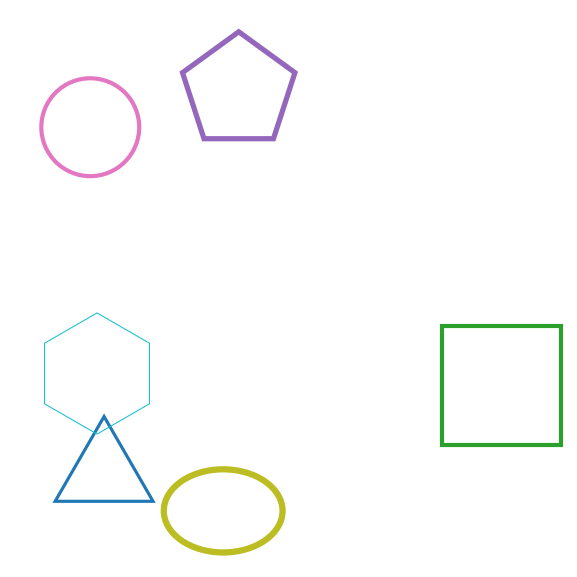[{"shape": "triangle", "thickness": 1.5, "radius": 0.49, "center": [0.18, 0.18]}, {"shape": "square", "thickness": 2, "radius": 0.51, "center": [0.868, 0.332]}, {"shape": "pentagon", "thickness": 2.5, "radius": 0.51, "center": [0.413, 0.842]}, {"shape": "circle", "thickness": 2, "radius": 0.42, "center": [0.156, 0.779]}, {"shape": "oval", "thickness": 3, "radius": 0.51, "center": [0.386, 0.114]}, {"shape": "hexagon", "thickness": 0.5, "radius": 0.52, "center": [0.168, 0.352]}]